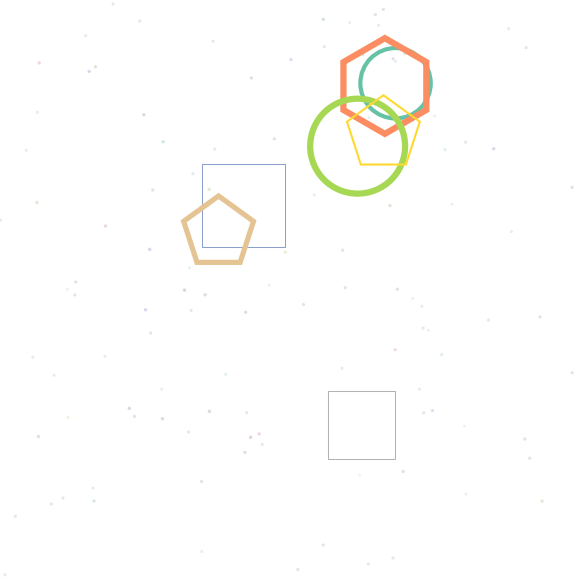[{"shape": "circle", "thickness": 2, "radius": 0.3, "center": [0.685, 0.855]}, {"shape": "hexagon", "thickness": 3, "radius": 0.41, "center": [0.666, 0.85]}, {"shape": "square", "thickness": 0.5, "radius": 0.36, "center": [0.422, 0.643]}, {"shape": "circle", "thickness": 3, "radius": 0.41, "center": [0.619, 0.746]}, {"shape": "pentagon", "thickness": 1, "radius": 0.33, "center": [0.664, 0.768]}, {"shape": "pentagon", "thickness": 2.5, "radius": 0.32, "center": [0.378, 0.596]}, {"shape": "square", "thickness": 0.5, "radius": 0.29, "center": [0.627, 0.263]}]